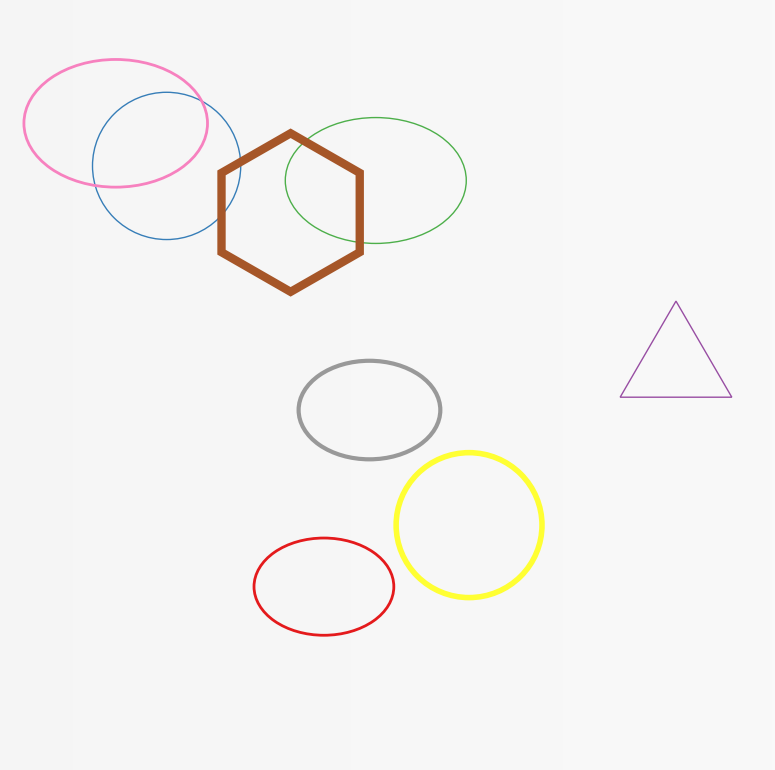[{"shape": "oval", "thickness": 1, "radius": 0.45, "center": [0.418, 0.238]}, {"shape": "circle", "thickness": 0.5, "radius": 0.48, "center": [0.215, 0.785]}, {"shape": "oval", "thickness": 0.5, "radius": 0.58, "center": [0.485, 0.766]}, {"shape": "triangle", "thickness": 0.5, "radius": 0.42, "center": [0.872, 0.526]}, {"shape": "circle", "thickness": 2, "radius": 0.47, "center": [0.605, 0.318]}, {"shape": "hexagon", "thickness": 3, "radius": 0.51, "center": [0.375, 0.724]}, {"shape": "oval", "thickness": 1, "radius": 0.59, "center": [0.149, 0.84]}, {"shape": "oval", "thickness": 1.5, "radius": 0.46, "center": [0.477, 0.467]}]